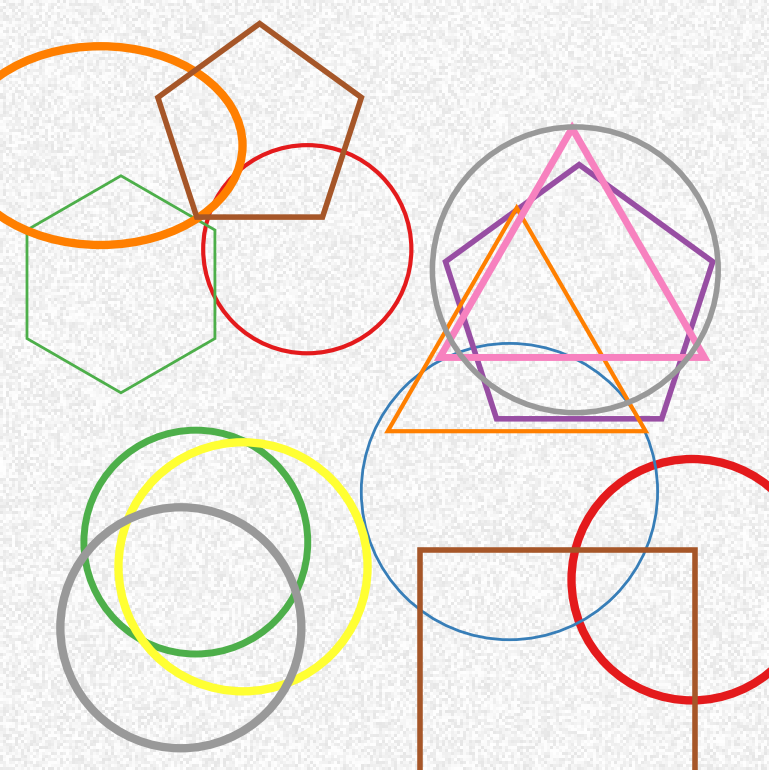[{"shape": "circle", "thickness": 3, "radius": 0.78, "center": [0.899, 0.247]}, {"shape": "circle", "thickness": 1.5, "radius": 0.68, "center": [0.399, 0.676]}, {"shape": "circle", "thickness": 1, "radius": 0.96, "center": [0.662, 0.362]}, {"shape": "hexagon", "thickness": 1, "radius": 0.7, "center": [0.157, 0.631]}, {"shape": "circle", "thickness": 2.5, "radius": 0.73, "center": [0.254, 0.296]}, {"shape": "pentagon", "thickness": 2, "radius": 0.91, "center": [0.752, 0.604]}, {"shape": "triangle", "thickness": 1.5, "radius": 0.97, "center": [0.671, 0.537]}, {"shape": "oval", "thickness": 3, "radius": 0.92, "center": [0.131, 0.811]}, {"shape": "circle", "thickness": 3, "radius": 0.81, "center": [0.316, 0.264]}, {"shape": "square", "thickness": 2, "radius": 0.89, "center": [0.724, 0.107]}, {"shape": "pentagon", "thickness": 2, "radius": 0.69, "center": [0.337, 0.83]}, {"shape": "triangle", "thickness": 2.5, "radius": 0.99, "center": [0.743, 0.635]}, {"shape": "circle", "thickness": 2, "radius": 0.93, "center": [0.747, 0.65]}, {"shape": "circle", "thickness": 3, "radius": 0.78, "center": [0.235, 0.185]}]